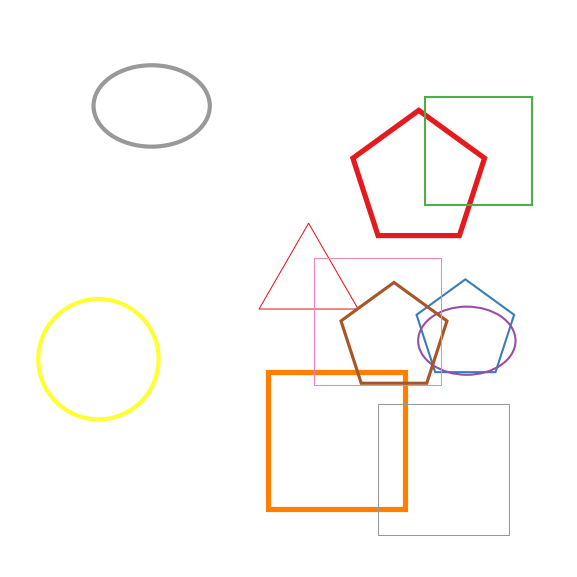[{"shape": "triangle", "thickness": 0.5, "radius": 0.5, "center": [0.534, 0.514]}, {"shape": "pentagon", "thickness": 2.5, "radius": 0.6, "center": [0.725, 0.688]}, {"shape": "pentagon", "thickness": 1, "radius": 0.44, "center": [0.806, 0.427]}, {"shape": "square", "thickness": 1, "radius": 0.47, "center": [0.829, 0.737]}, {"shape": "oval", "thickness": 1, "radius": 0.42, "center": [0.808, 0.409]}, {"shape": "square", "thickness": 2.5, "radius": 0.59, "center": [0.583, 0.236]}, {"shape": "circle", "thickness": 2, "radius": 0.52, "center": [0.17, 0.377]}, {"shape": "pentagon", "thickness": 1.5, "radius": 0.48, "center": [0.682, 0.414]}, {"shape": "square", "thickness": 0.5, "radius": 0.55, "center": [0.654, 0.443]}, {"shape": "oval", "thickness": 2, "radius": 0.5, "center": [0.263, 0.816]}, {"shape": "square", "thickness": 0.5, "radius": 0.57, "center": [0.768, 0.187]}]